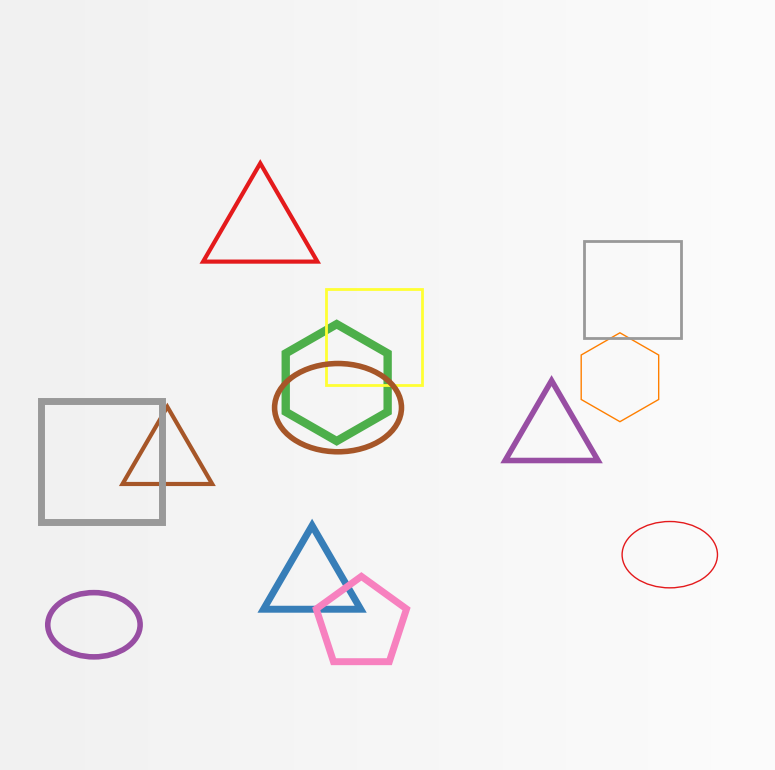[{"shape": "oval", "thickness": 0.5, "radius": 0.31, "center": [0.864, 0.28]}, {"shape": "triangle", "thickness": 1.5, "radius": 0.43, "center": [0.336, 0.703]}, {"shape": "triangle", "thickness": 2.5, "radius": 0.36, "center": [0.403, 0.245]}, {"shape": "hexagon", "thickness": 3, "radius": 0.38, "center": [0.434, 0.503]}, {"shape": "triangle", "thickness": 2, "radius": 0.35, "center": [0.712, 0.437]}, {"shape": "oval", "thickness": 2, "radius": 0.3, "center": [0.121, 0.189]}, {"shape": "hexagon", "thickness": 0.5, "radius": 0.29, "center": [0.8, 0.51]}, {"shape": "square", "thickness": 1, "radius": 0.31, "center": [0.483, 0.562]}, {"shape": "triangle", "thickness": 1.5, "radius": 0.33, "center": [0.216, 0.405]}, {"shape": "oval", "thickness": 2, "radius": 0.41, "center": [0.436, 0.471]}, {"shape": "pentagon", "thickness": 2.5, "radius": 0.31, "center": [0.466, 0.19]}, {"shape": "square", "thickness": 1, "radius": 0.31, "center": [0.816, 0.624]}, {"shape": "square", "thickness": 2.5, "radius": 0.39, "center": [0.13, 0.401]}]